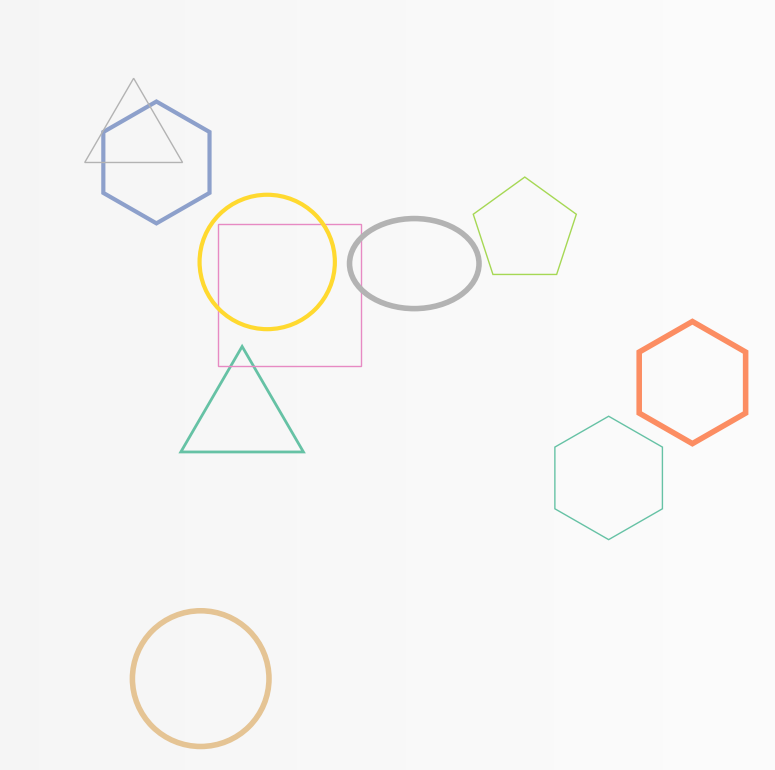[{"shape": "hexagon", "thickness": 0.5, "radius": 0.4, "center": [0.785, 0.379]}, {"shape": "triangle", "thickness": 1, "radius": 0.46, "center": [0.312, 0.459]}, {"shape": "hexagon", "thickness": 2, "radius": 0.4, "center": [0.893, 0.503]}, {"shape": "hexagon", "thickness": 1.5, "radius": 0.4, "center": [0.202, 0.789]}, {"shape": "square", "thickness": 0.5, "radius": 0.46, "center": [0.374, 0.617]}, {"shape": "pentagon", "thickness": 0.5, "radius": 0.35, "center": [0.677, 0.7]}, {"shape": "circle", "thickness": 1.5, "radius": 0.44, "center": [0.345, 0.66]}, {"shape": "circle", "thickness": 2, "radius": 0.44, "center": [0.259, 0.119]}, {"shape": "oval", "thickness": 2, "radius": 0.42, "center": [0.535, 0.658]}, {"shape": "triangle", "thickness": 0.5, "radius": 0.36, "center": [0.172, 0.825]}]